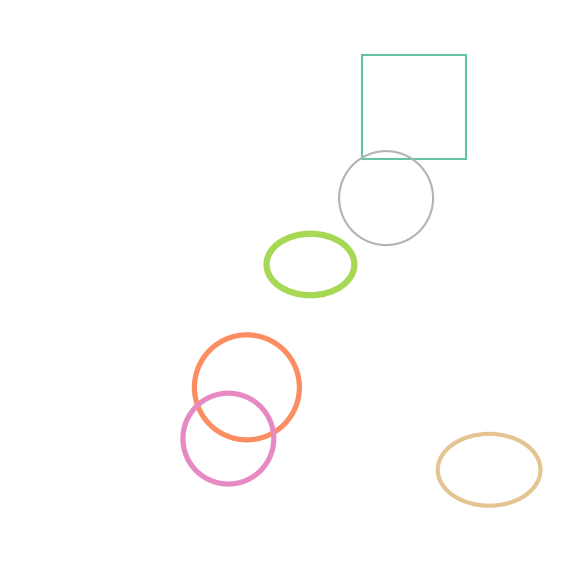[{"shape": "square", "thickness": 1, "radius": 0.45, "center": [0.716, 0.815]}, {"shape": "circle", "thickness": 2.5, "radius": 0.45, "center": [0.428, 0.328]}, {"shape": "circle", "thickness": 2.5, "radius": 0.39, "center": [0.395, 0.24]}, {"shape": "oval", "thickness": 3, "radius": 0.38, "center": [0.538, 0.541]}, {"shape": "oval", "thickness": 2, "radius": 0.44, "center": [0.847, 0.186]}, {"shape": "circle", "thickness": 1, "radius": 0.41, "center": [0.669, 0.656]}]